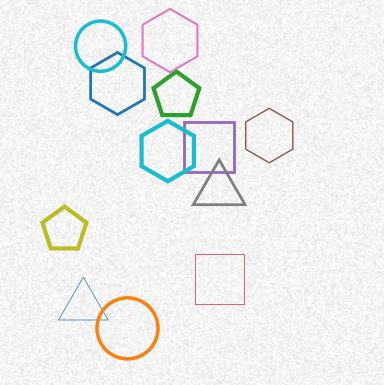[{"shape": "hexagon", "thickness": 2, "radius": 0.4, "center": [0.305, 0.783]}, {"shape": "triangle", "thickness": 0.5, "radius": 0.37, "center": [0.216, 0.206]}, {"shape": "circle", "thickness": 2.5, "radius": 0.4, "center": [0.331, 0.147]}, {"shape": "pentagon", "thickness": 3, "radius": 0.31, "center": [0.458, 0.752]}, {"shape": "square", "thickness": 0.5, "radius": 0.32, "center": [0.571, 0.276]}, {"shape": "square", "thickness": 2, "radius": 0.32, "center": [0.543, 0.618]}, {"shape": "hexagon", "thickness": 1, "radius": 0.35, "center": [0.699, 0.648]}, {"shape": "hexagon", "thickness": 1.5, "radius": 0.41, "center": [0.442, 0.895]}, {"shape": "triangle", "thickness": 2, "radius": 0.39, "center": [0.569, 0.507]}, {"shape": "pentagon", "thickness": 3, "radius": 0.3, "center": [0.167, 0.403]}, {"shape": "hexagon", "thickness": 3, "radius": 0.39, "center": [0.436, 0.608]}, {"shape": "circle", "thickness": 2.5, "radius": 0.33, "center": [0.261, 0.88]}]